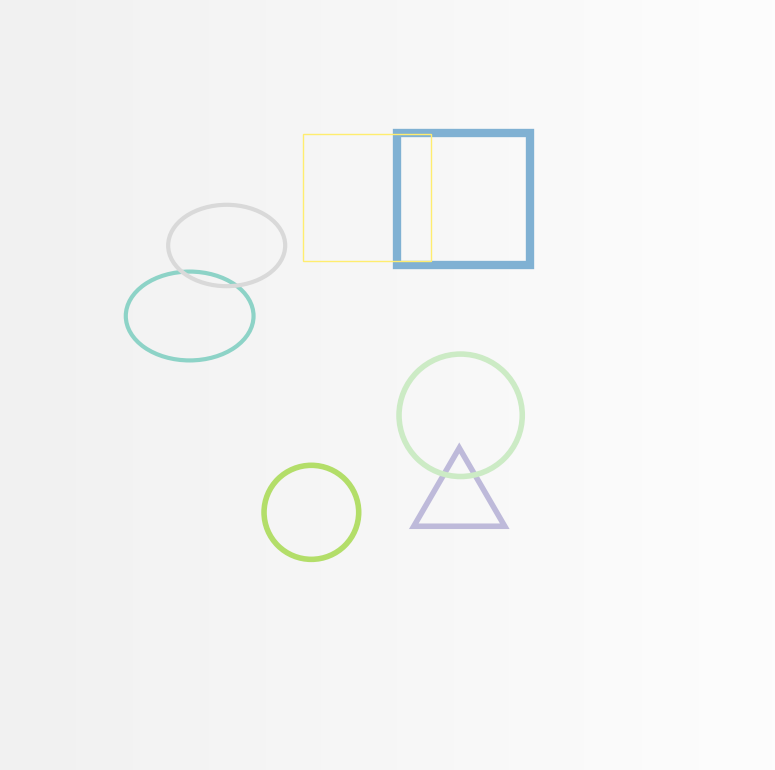[{"shape": "oval", "thickness": 1.5, "radius": 0.41, "center": [0.245, 0.59]}, {"shape": "triangle", "thickness": 2, "radius": 0.34, "center": [0.593, 0.35]}, {"shape": "square", "thickness": 3, "radius": 0.43, "center": [0.598, 0.741]}, {"shape": "circle", "thickness": 2, "radius": 0.31, "center": [0.402, 0.335]}, {"shape": "oval", "thickness": 1.5, "radius": 0.38, "center": [0.292, 0.681]}, {"shape": "circle", "thickness": 2, "radius": 0.4, "center": [0.594, 0.461]}, {"shape": "square", "thickness": 0.5, "radius": 0.41, "center": [0.474, 0.744]}]